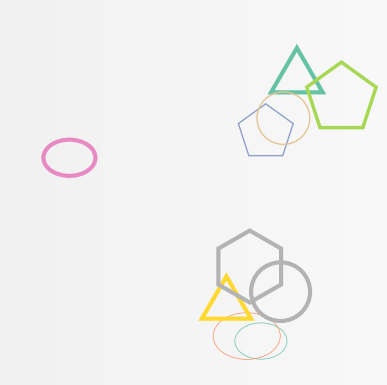[{"shape": "triangle", "thickness": 3, "radius": 0.38, "center": [0.766, 0.799]}, {"shape": "oval", "thickness": 0.5, "radius": 0.34, "center": [0.673, 0.114]}, {"shape": "oval", "thickness": 0.5, "radius": 0.43, "center": [0.637, 0.127]}, {"shape": "pentagon", "thickness": 1, "radius": 0.37, "center": [0.686, 0.656]}, {"shape": "oval", "thickness": 3, "radius": 0.34, "center": [0.179, 0.59]}, {"shape": "pentagon", "thickness": 2.5, "radius": 0.47, "center": [0.881, 0.745]}, {"shape": "triangle", "thickness": 3, "radius": 0.37, "center": [0.584, 0.209]}, {"shape": "circle", "thickness": 1, "radius": 0.34, "center": [0.731, 0.693]}, {"shape": "hexagon", "thickness": 3, "radius": 0.47, "center": [0.644, 0.308]}, {"shape": "circle", "thickness": 3, "radius": 0.38, "center": [0.724, 0.242]}]